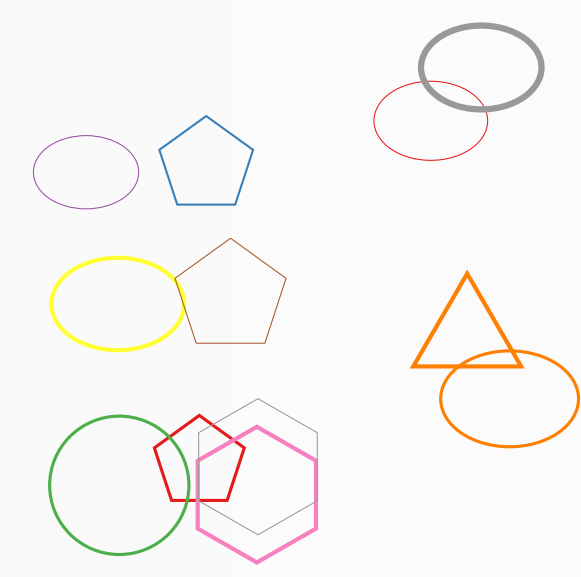[{"shape": "pentagon", "thickness": 1.5, "radius": 0.41, "center": [0.343, 0.198]}, {"shape": "oval", "thickness": 0.5, "radius": 0.49, "center": [0.741, 0.79]}, {"shape": "pentagon", "thickness": 1, "radius": 0.42, "center": [0.355, 0.713]}, {"shape": "circle", "thickness": 1.5, "radius": 0.6, "center": [0.205, 0.159]}, {"shape": "oval", "thickness": 0.5, "radius": 0.45, "center": [0.148, 0.701]}, {"shape": "oval", "thickness": 1.5, "radius": 0.59, "center": [0.877, 0.309]}, {"shape": "triangle", "thickness": 2, "radius": 0.54, "center": [0.804, 0.418]}, {"shape": "oval", "thickness": 2, "radius": 0.57, "center": [0.203, 0.473]}, {"shape": "pentagon", "thickness": 0.5, "radius": 0.5, "center": [0.397, 0.486]}, {"shape": "hexagon", "thickness": 2, "radius": 0.59, "center": [0.442, 0.143]}, {"shape": "hexagon", "thickness": 0.5, "radius": 0.59, "center": [0.444, 0.191]}, {"shape": "oval", "thickness": 3, "radius": 0.52, "center": [0.828, 0.882]}]